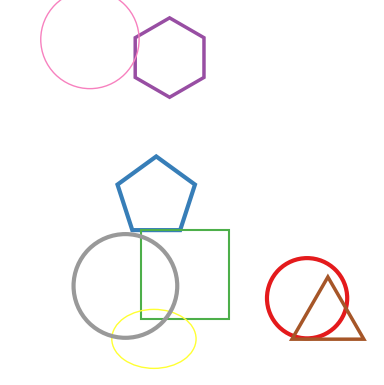[{"shape": "circle", "thickness": 3, "radius": 0.52, "center": [0.798, 0.225]}, {"shape": "pentagon", "thickness": 3, "radius": 0.53, "center": [0.406, 0.488]}, {"shape": "square", "thickness": 1.5, "radius": 0.58, "center": [0.48, 0.287]}, {"shape": "hexagon", "thickness": 2.5, "radius": 0.52, "center": [0.441, 0.85]}, {"shape": "oval", "thickness": 1, "radius": 0.55, "center": [0.4, 0.12]}, {"shape": "triangle", "thickness": 2.5, "radius": 0.54, "center": [0.852, 0.173]}, {"shape": "circle", "thickness": 1, "radius": 0.64, "center": [0.234, 0.897]}, {"shape": "circle", "thickness": 3, "radius": 0.67, "center": [0.326, 0.257]}]